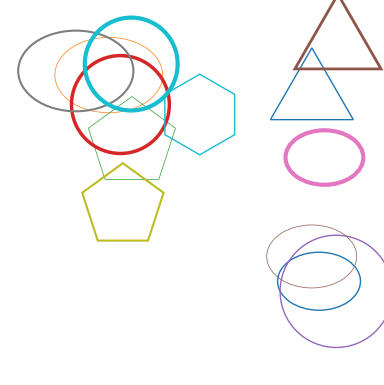[{"shape": "oval", "thickness": 1, "radius": 0.54, "center": [0.829, 0.27]}, {"shape": "triangle", "thickness": 1, "radius": 0.62, "center": [0.81, 0.751]}, {"shape": "oval", "thickness": 0.5, "radius": 0.7, "center": [0.283, 0.805]}, {"shape": "pentagon", "thickness": 0.5, "radius": 0.59, "center": [0.343, 0.63]}, {"shape": "circle", "thickness": 2.5, "radius": 0.64, "center": [0.313, 0.728]}, {"shape": "circle", "thickness": 1, "radius": 0.73, "center": [0.873, 0.243]}, {"shape": "triangle", "thickness": 2, "radius": 0.65, "center": [0.878, 0.886]}, {"shape": "oval", "thickness": 0.5, "radius": 0.58, "center": [0.81, 0.334]}, {"shape": "oval", "thickness": 3, "radius": 0.51, "center": [0.843, 0.591]}, {"shape": "oval", "thickness": 1.5, "radius": 0.75, "center": [0.197, 0.816]}, {"shape": "pentagon", "thickness": 1.5, "radius": 0.56, "center": [0.319, 0.465]}, {"shape": "circle", "thickness": 3, "radius": 0.6, "center": [0.341, 0.834]}, {"shape": "hexagon", "thickness": 1, "radius": 0.52, "center": [0.519, 0.703]}]